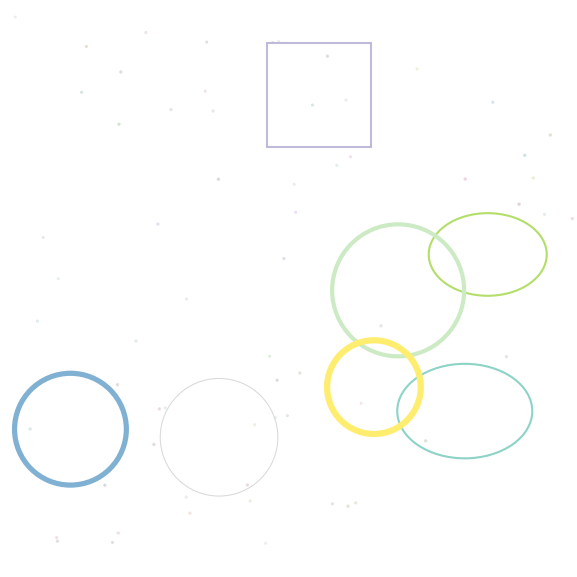[{"shape": "oval", "thickness": 1, "radius": 0.58, "center": [0.805, 0.287]}, {"shape": "square", "thickness": 1, "radius": 0.45, "center": [0.553, 0.835]}, {"shape": "circle", "thickness": 2.5, "radius": 0.48, "center": [0.122, 0.256]}, {"shape": "oval", "thickness": 1, "radius": 0.51, "center": [0.845, 0.559]}, {"shape": "circle", "thickness": 0.5, "radius": 0.51, "center": [0.379, 0.242]}, {"shape": "circle", "thickness": 2, "radius": 0.57, "center": [0.689, 0.496]}, {"shape": "circle", "thickness": 3, "radius": 0.41, "center": [0.647, 0.329]}]